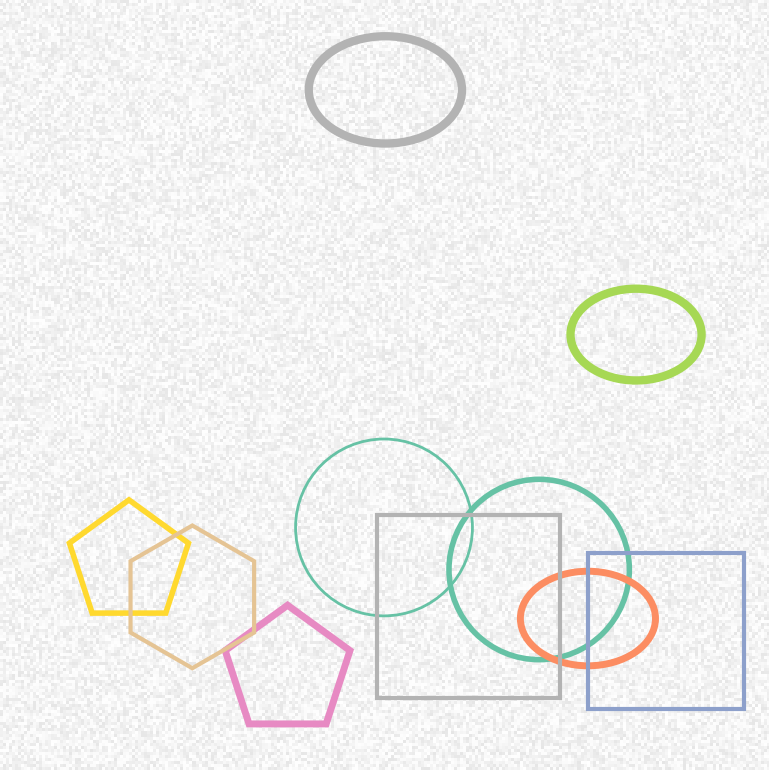[{"shape": "circle", "thickness": 1, "radius": 0.57, "center": [0.499, 0.315]}, {"shape": "circle", "thickness": 2, "radius": 0.59, "center": [0.7, 0.26]}, {"shape": "oval", "thickness": 2.5, "radius": 0.44, "center": [0.764, 0.197]}, {"shape": "square", "thickness": 1.5, "radius": 0.51, "center": [0.865, 0.18]}, {"shape": "pentagon", "thickness": 2.5, "radius": 0.43, "center": [0.373, 0.129]}, {"shape": "oval", "thickness": 3, "radius": 0.43, "center": [0.826, 0.565]}, {"shape": "pentagon", "thickness": 2, "radius": 0.41, "center": [0.167, 0.27]}, {"shape": "hexagon", "thickness": 1.5, "radius": 0.46, "center": [0.25, 0.225]}, {"shape": "oval", "thickness": 3, "radius": 0.5, "center": [0.501, 0.883]}, {"shape": "square", "thickness": 1.5, "radius": 0.59, "center": [0.608, 0.212]}]